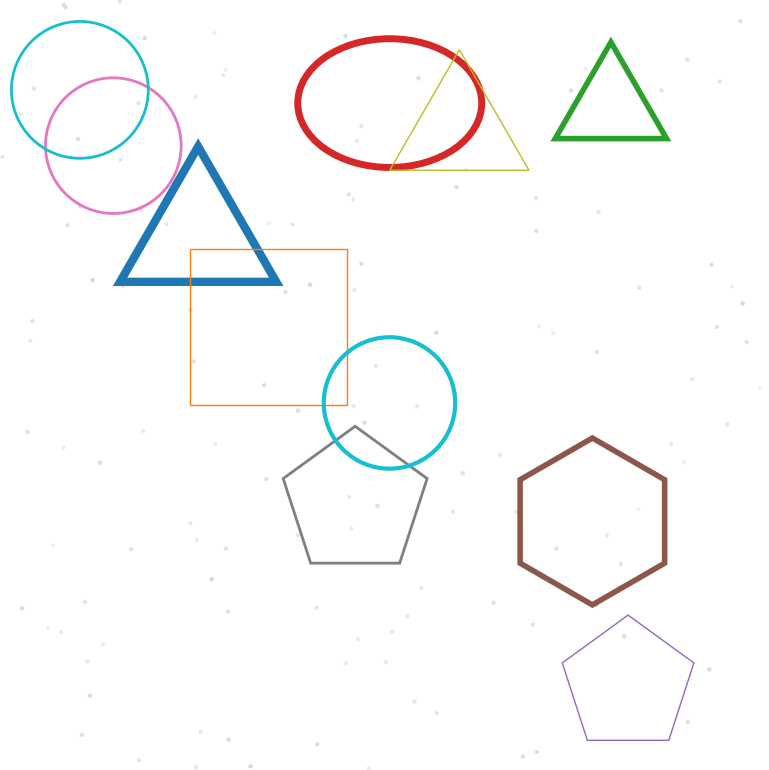[{"shape": "triangle", "thickness": 3, "radius": 0.59, "center": [0.257, 0.693]}, {"shape": "square", "thickness": 0.5, "radius": 0.51, "center": [0.349, 0.576]}, {"shape": "triangle", "thickness": 2, "radius": 0.42, "center": [0.793, 0.862]}, {"shape": "oval", "thickness": 2.5, "radius": 0.6, "center": [0.506, 0.866]}, {"shape": "pentagon", "thickness": 0.5, "radius": 0.45, "center": [0.816, 0.111]}, {"shape": "hexagon", "thickness": 2, "radius": 0.54, "center": [0.769, 0.323]}, {"shape": "circle", "thickness": 1, "radius": 0.44, "center": [0.147, 0.811]}, {"shape": "pentagon", "thickness": 1, "radius": 0.49, "center": [0.461, 0.348]}, {"shape": "triangle", "thickness": 0.5, "radius": 0.52, "center": [0.597, 0.831]}, {"shape": "circle", "thickness": 1, "radius": 0.44, "center": [0.104, 0.883]}, {"shape": "circle", "thickness": 1.5, "radius": 0.43, "center": [0.506, 0.477]}]